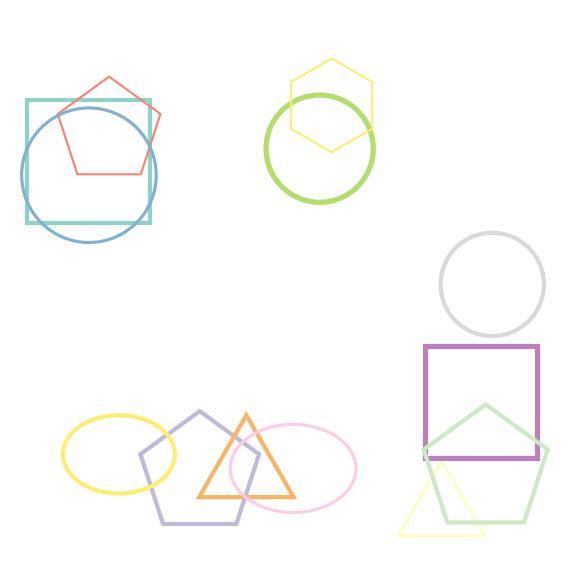[{"shape": "square", "thickness": 2, "radius": 0.53, "center": [0.153, 0.719]}, {"shape": "triangle", "thickness": 1, "radius": 0.43, "center": [0.765, 0.115]}, {"shape": "pentagon", "thickness": 2, "radius": 0.54, "center": [0.346, 0.179]}, {"shape": "pentagon", "thickness": 1, "radius": 0.47, "center": [0.189, 0.773]}, {"shape": "circle", "thickness": 1.5, "radius": 0.58, "center": [0.154, 0.696]}, {"shape": "triangle", "thickness": 2, "radius": 0.47, "center": [0.427, 0.186]}, {"shape": "circle", "thickness": 2.5, "radius": 0.46, "center": [0.554, 0.742]}, {"shape": "oval", "thickness": 1.5, "radius": 0.54, "center": [0.508, 0.188]}, {"shape": "circle", "thickness": 2, "radius": 0.45, "center": [0.852, 0.507]}, {"shape": "square", "thickness": 2.5, "radius": 0.49, "center": [0.833, 0.303]}, {"shape": "pentagon", "thickness": 2, "radius": 0.56, "center": [0.841, 0.186]}, {"shape": "oval", "thickness": 2, "radius": 0.48, "center": [0.206, 0.212]}, {"shape": "hexagon", "thickness": 1, "radius": 0.41, "center": [0.574, 0.817]}]